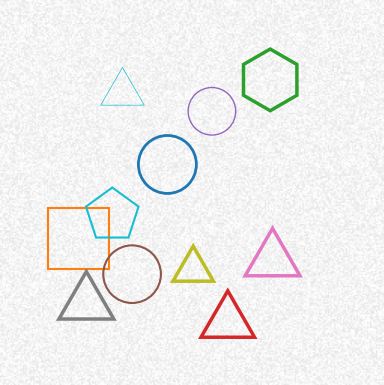[{"shape": "circle", "thickness": 2, "radius": 0.38, "center": [0.435, 0.573]}, {"shape": "square", "thickness": 1.5, "radius": 0.39, "center": [0.204, 0.38]}, {"shape": "hexagon", "thickness": 2.5, "radius": 0.4, "center": [0.702, 0.793]}, {"shape": "triangle", "thickness": 2.5, "radius": 0.4, "center": [0.592, 0.164]}, {"shape": "circle", "thickness": 1, "radius": 0.31, "center": [0.55, 0.711]}, {"shape": "circle", "thickness": 1.5, "radius": 0.37, "center": [0.343, 0.288]}, {"shape": "triangle", "thickness": 2.5, "radius": 0.41, "center": [0.708, 0.325]}, {"shape": "triangle", "thickness": 2.5, "radius": 0.41, "center": [0.224, 0.213]}, {"shape": "triangle", "thickness": 2.5, "radius": 0.3, "center": [0.502, 0.3]}, {"shape": "pentagon", "thickness": 1.5, "radius": 0.36, "center": [0.292, 0.441]}, {"shape": "triangle", "thickness": 0.5, "radius": 0.33, "center": [0.318, 0.76]}]